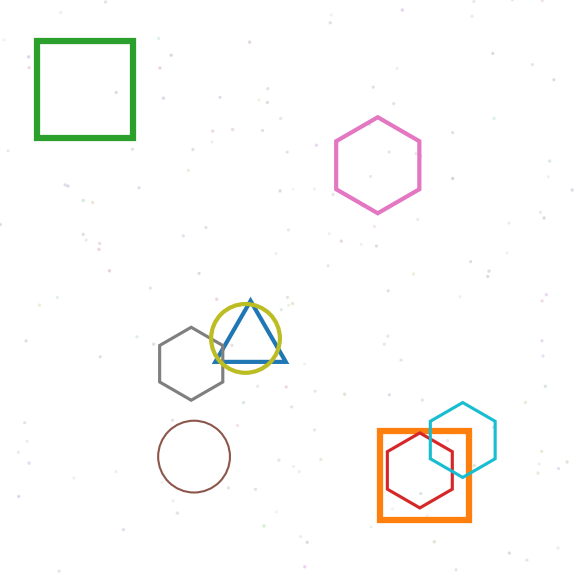[{"shape": "triangle", "thickness": 2, "radius": 0.35, "center": [0.434, 0.408]}, {"shape": "square", "thickness": 3, "radius": 0.39, "center": [0.735, 0.175]}, {"shape": "square", "thickness": 3, "radius": 0.42, "center": [0.147, 0.844]}, {"shape": "hexagon", "thickness": 1.5, "radius": 0.32, "center": [0.727, 0.185]}, {"shape": "circle", "thickness": 1, "radius": 0.31, "center": [0.336, 0.208]}, {"shape": "hexagon", "thickness": 2, "radius": 0.42, "center": [0.654, 0.713]}, {"shape": "hexagon", "thickness": 1.5, "radius": 0.32, "center": [0.331, 0.369]}, {"shape": "circle", "thickness": 2, "radius": 0.3, "center": [0.425, 0.413]}, {"shape": "hexagon", "thickness": 1.5, "radius": 0.32, "center": [0.801, 0.237]}]